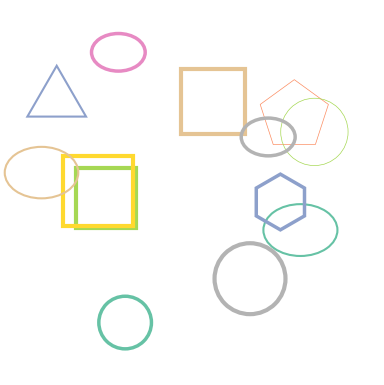[{"shape": "oval", "thickness": 1.5, "radius": 0.48, "center": [0.78, 0.402]}, {"shape": "circle", "thickness": 2.5, "radius": 0.34, "center": [0.325, 0.162]}, {"shape": "pentagon", "thickness": 0.5, "radius": 0.47, "center": [0.764, 0.7]}, {"shape": "hexagon", "thickness": 2.5, "radius": 0.36, "center": [0.728, 0.475]}, {"shape": "triangle", "thickness": 1.5, "radius": 0.44, "center": [0.147, 0.741]}, {"shape": "oval", "thickness": 2.5, "radius": 0.35, "center": [0.307, 0.864]}, {"shape": "square", "thickness": 3, "radius": 0.39, "center": [0.275, 0.485]}, {"shape": "circle", "thickness": 0.5, "radius": 0.44, "center": [0.817, 0.657]}, {"shape": "square", "thickness": 3, "radius": 0.46, "center": [0.255, 0.503]}, {"shape": "square", "thickness": 3, "radius": 0.42, "center": [0.553, 0.736]}, {"shape": "oval", "thickness": 1.5, "radius": 0.48, "center": [0.108, 0.552]}, {"shape": "oval", "thickness": 2.5, "radius": 0.35, "center": [0.697, 0.644]}, {"shape": "circle", "thickness": 3, "radius": 0.46, "center": [0.649, 0.276]}]